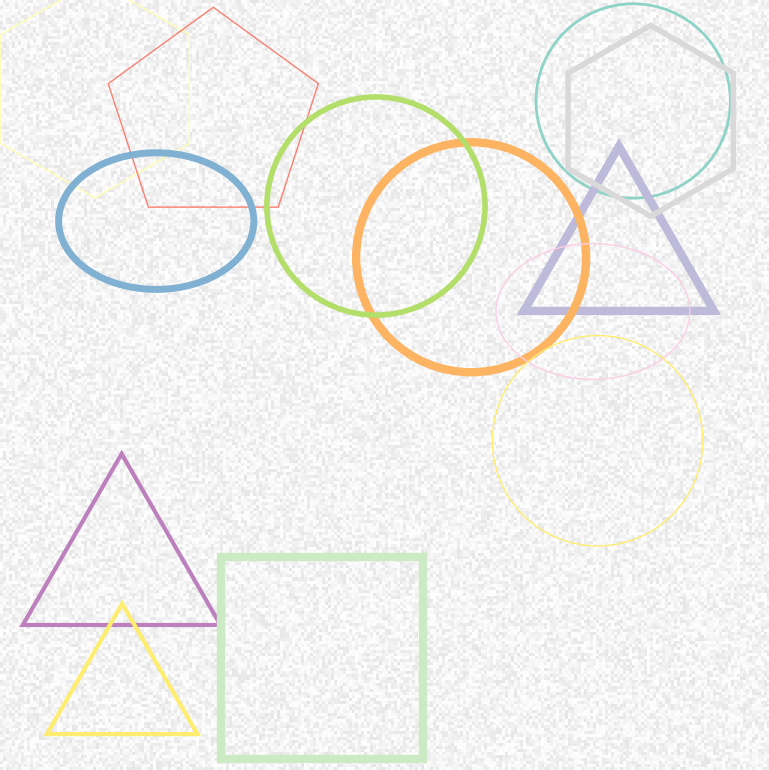[{"shape": "circle", "thickness": 1, "radius": 0.63, "center": [0.822, 0.869]}, {"shape": "hexagon", "thickness": 0.5, "radius": 0.71, "center": [0.124, 0.884]}, {"shape": "triangle", "thickness": 3, "radius": 0.71, "center": [0.804, 0.667]}, {"shape": "pentagon", "thickness": 0.5, "radius": 0.72, "center": [0.277, 0.847]}, {"shape": "oval", "thickness": 2.5, "radius": 0.63, "center": [0.203, 0.713]}, {"shape": "circle", "thickness": 3, "radius": 0.75, "center": [0.612, 0.666]}, {"shape": "circle", "thickness": 2, "radius": 0.71, "center": [0.488, 0.732]}, {"shape": "oval", "thickness": 0.5, "radius": 0.63, "center": [0.77, 0.595]}, {"shape": "hexagon", "thickness": 2, "radius": 0.62, "center": [0.845, 0.843]}, {"shape": "triangle", "thickness": 1.5, "radius": 0.74, "center": [0.158, 0.262]}, {"shape": "square", "thickness": 3, "radius": 0.66, "center": [0.418, 0.146]}, {"shape": "circle", "thickness": 0.5, "radius": 0.68, "center": [0.776, 0.428]}, {"shape": "triangle", "thickness": 1.5, "radius": 0.56, "center": [0.159, 0.103]}]